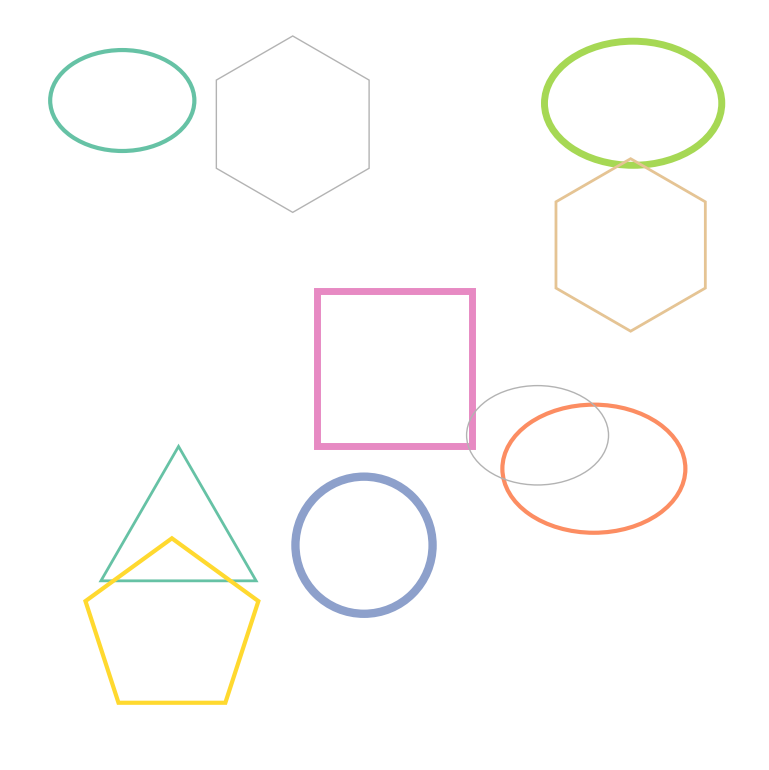[{"shape": "triangle", "thickness": 1, "radius": 0.58, "center": [0.232, 0.304]}, {"shape": "oval", "thickness": 1.5, "radius": 0.47, "center": [0.159, 0.869]}, {"shape": "oval", "thickness": 1.5, "radius": 0.59, "center": [0.771, 0.391]}, {"shape": "circle", "thickness": 3, "radius": 0.45, "center": [0.473, 0.292]}, {"shape": "square", "thickness": 2.5, "radius": 0.5, "center": [0.513, 0.521]}, {"shape": "oval", "thickness": 2.5, "radius": 0.58, "center": [0.822, 0.866]}, {"shape": "pentagon", "thickness": 1.5, "radius": 0.59, "center": [0.223, 0.183]}, {"shape": "hexagon", "thickness": 1, "radius": 0.56, "center": [0.819, 0.682]}, {"shape": "oval", "thickness": 0.5, "radius": 0.46, "center": [0.698, 0.435]}, {"shape": "hexagon", "thickness": 0.5, "radius": 0.57, "center": [0.38, 0.839]}]